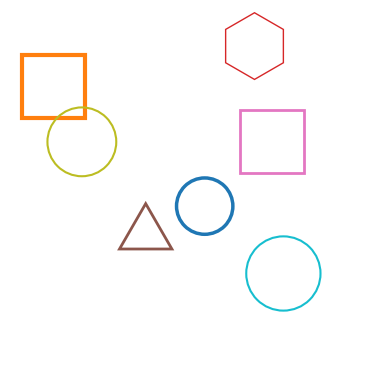[{"shape": "circle", "thickness": 2.5, "radius": 0.37, "center": [0.532, 0.465]}, {"shape": "square", "thickness": 3, "radius": 0.41, "center": [0.138, 0.775]}, {"shape": "hexagon", "thickness": 1, "radius": 0.43, "center": [0.661, 0.88]}, {"shape": "triangle", "thickness": 2, "radius": 0.39, "center": [0.378, 0.393]}, {"shape": "square", "thickness": 2, "radius": 0.41, "center": [0.707, 0.633]}, {"shape": "circle", "thickness": 1.5, "radius": 0.45, "center": [0.213, 0.632]}, {"shape": "circle", "thickness": 1.5, "radius": 0.48, "center": [0.736, 0.29]}]